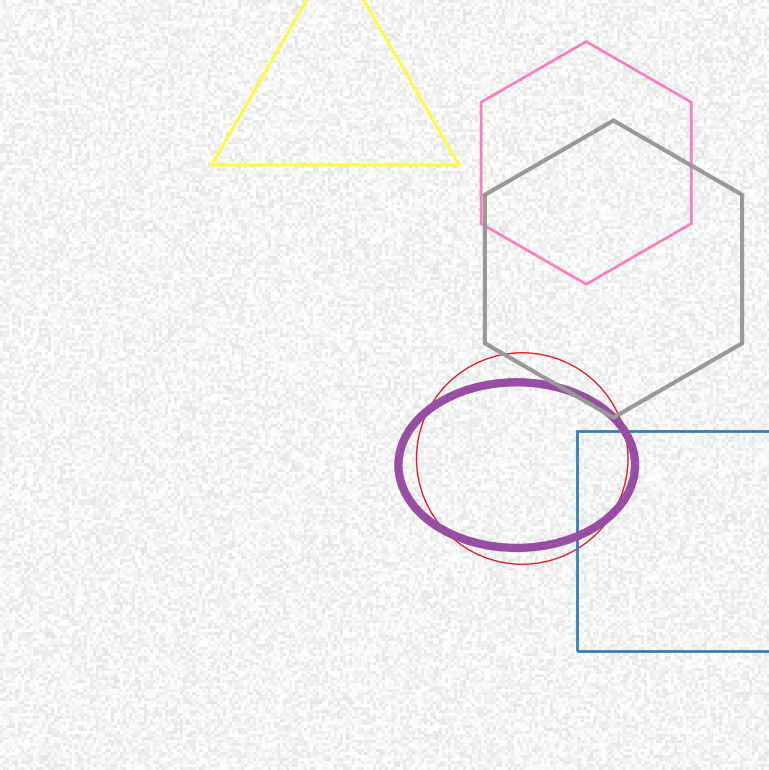[{"shape": "circle", "thickness": 0.5, "radius": 0.69, "center": [0.678, 0.405]}, {"shape": "square", "thickness": 1, "radius": 0.71, "center": [0.892, 0.298]}, {"shape": "oval", "thickness": 3, "radius": 0.77, "center": [0.671, 0.396]}, {"shape": "triangle", "thickness": 1, "radius": 0.93, "center": [0.435, 0.879]}, {"shape": "hexagon", "thickness": 1, "radius": 0.79, "center": [0.761, 0.788]}, {"shape": "hexagon", "thickness": 1.5, "radius": 0.96, "center": [0.797, 0.651]}]